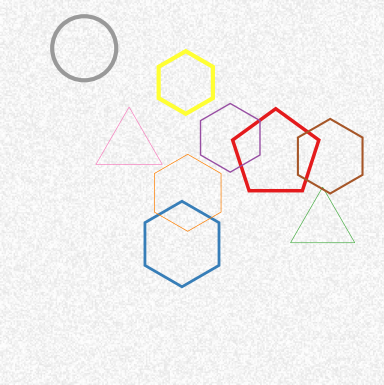[{"shape": "pentagon", "thickness": 2.5, "radius": 0.59, "center": [0.716, 0.6]}, {"shape": "hexagon", "thickness": 2, "radius": 0.56, "center": [0.473, 0.366]}, {"shape": "triangle", "thickness": 0.5, "radius": 0.48, "center": [0.838, 0.418]}, {"shape": "hexagon", "thickness": 1, "radius": 0.45, "center": [0.598, 0.642]}, {"shape": "hexagon", "thickness": 0.5, "radius": 0.5, "center": [0.488, 0.499]}, {"shape": "hexagon", "thickness": 3, "radius": 0.41, "center": [0.483, 0.786]}, {"shape": "hexagon", "thickness": 1.5, "radius": 0.48, "center": [0.858, 0.594]}, {"shape": "triangle", "thickness": 0.5, "radius": 0.5, "center": [0.335, 0.623]}, {"shape": "circle", "thickness": 3, "radius": 0.42, "center": [0.219, 0.875]}]